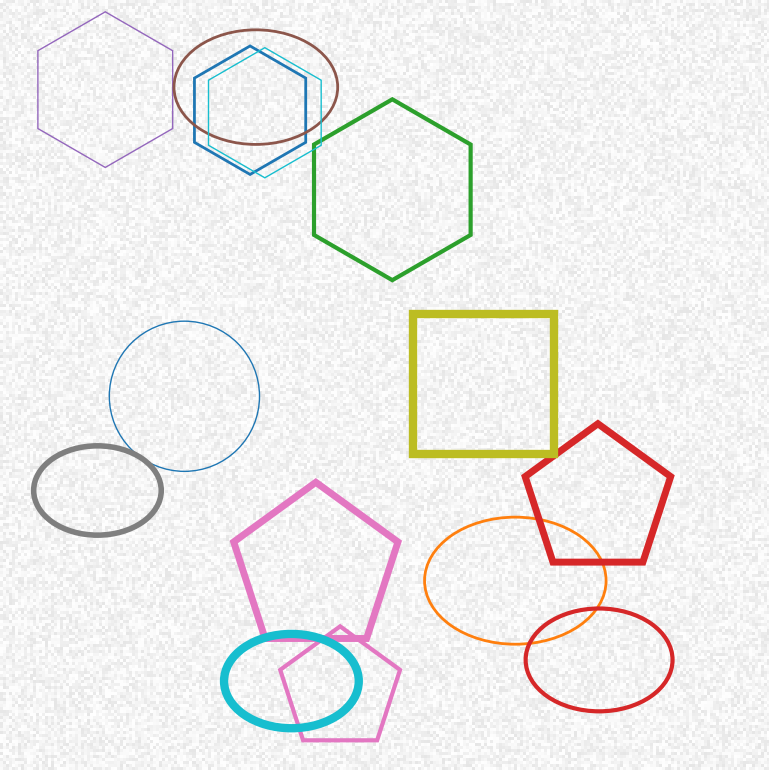[{"shape": "hexagon", "thickness": 1, "radius": 0.42, "center": [0.325, 0.857]}, {"shape": "circle", "thickness": 0.5, "radius": 0.49, "center": [0.239, 0.485]}, {"shape": "oval", "thickness": 1, "radius": 0.59, "center": [0.669, 0.246]}, {"shape": "hexagon", "thickness": 1.5, "radius": 0.59, "center": [0.51, 0.754]}, {"shape": "oval", "thickness": 1.5, "radius": 0.48, "center": [0.778, 0.143]}, {"shape": "pentagon", "thickness": 2.5, "radius": 0.5, "center": [0.777, 0.35]}, {"shape": "hexagon", "thickness": 0.5, "radius": 0.51, "center": [0.137, 0.884]}, {"shape": "oval", "thickness": 1, "radius": 0.53, "center": [0.332, 0.887]}, {"shape": "pentagon", "thickness": 2.5, "radius": 0.56, "center": [0.41, 0.262]}, {"shape": "pentagon", "thickness": 1.5, "radius": 0.41, "center": [0.442, 0.105]}, {"shape": "oval", "thickness": 2, "radius": 0.41, "center": [0.127, 0.363]}, {"shape": "square", "thickness": 3, "radius": 0.46, "center": [0.628, 0.501]}, {"shape": "hexagon", "thickness": 0.5, "radius": 0.42, "center": [0.344, 0.854]}, {"shape": "oval", "thickness": 3, "radius": 0.44, "center": [0.378, 0.115]}]